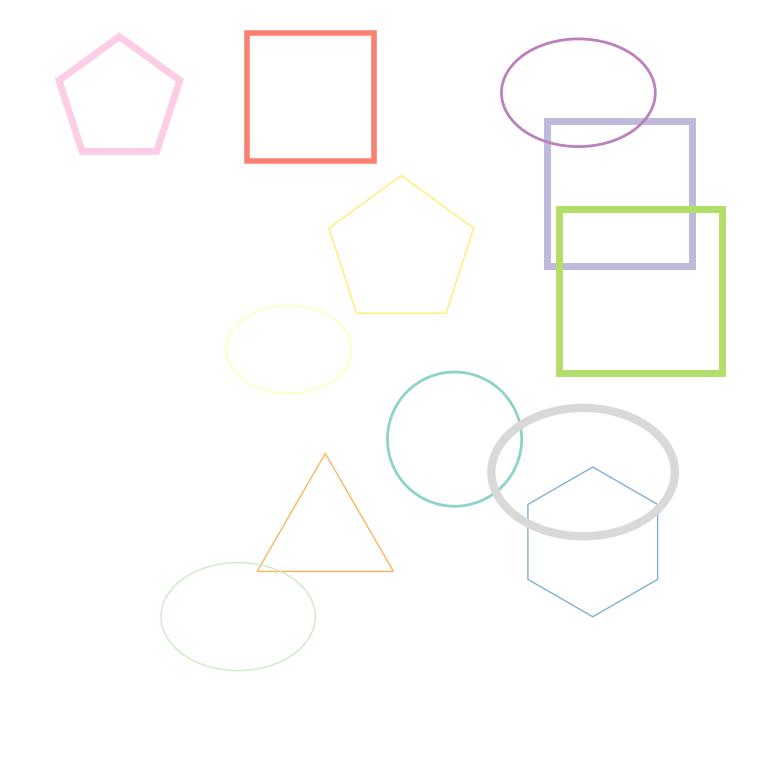[{"shape": "circle", "thickness": 1, "radius": 0.44, "center": [0.59, 0.43]}, {"shape": "oval", "thickness": 0.5, "radius": 0.41, "center": [0.375, 0.546]}, {"shape": "square", "thickness": 2.5, "radius": 0.47, "center": [0.805, 0.749]}, {"shape": "square", "thickness": 2, "radius": 0.41, "center": [0.403, 0.874]}, {"shape": "hexagon", "thickness": 0.5, "radius": 0.49, "center": [0.77, 0.296]}, {"shape": "triangle", "thickness": 0.5, "radius": 0.51, "center": [0.422, 0.309]}, {"shape": "square", "thickness": 2.5, "radius": 0.53, "center": [0.832, 0.622]}, {"shape": "pentagon", "thickness": 2.5, "radius": 0.41, "center": [0.155, 0.87]}, {"shape": "oval", "thickness": 3, "radius": 0.6, "center": [0.757, 0.387]}, {"shape": "oval", "thickness": 1, "radius": 0.5, "center": [0.751, 0.88]}, {"shape": "oval", "thickness": 0.5, "radius": 0.5, "center": [0.309, 0.199]}, {"shape": "pentagon", "thickness": 0.5, "radius": 0.49, "center": [0.521, 0.673]}]